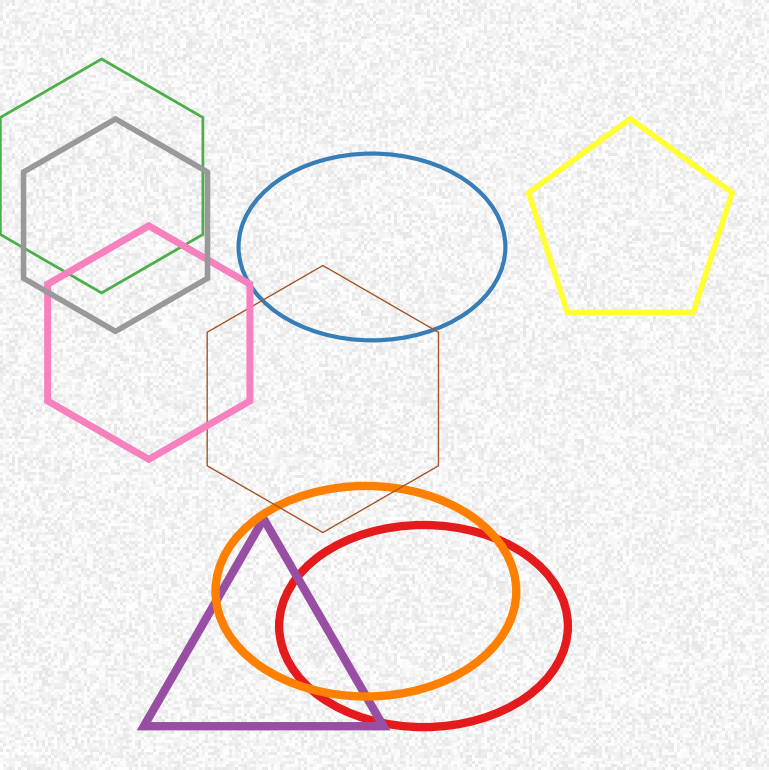[{"shape": "oval", "thickness": 3, "radius": 0.94, "center": [0.55, 0.187]}, {"shape": "oval", "thickness": 1.5, "radius": 0.87, "center": [0.483, 0.679]}, {"shape": "hexagon", "thickness": 1, "radius": 0.76, "center": [0.132, 0.771]}, {"shape": "triangle", "thickness": 3, "radius": 0.9, "center": [0.342, 0.147]}, {"shape": "oval", "thickness": 3, "radius": 0.98, "center": [0.475, 0.232]}, {"shape": "pentagon", "thickness": 2, "radius": 0.69, "center": [0.819, 0.707]}, {"shape": "hexagon", "thickness": 0.5, "radius": 0.87, "center": [0.419, 0.482]}, {"shape": "hexagon", "thickness": 2.5, "radius": 0.76, "center": [0.193, 0.555]}, {"shape": "hexagon", "thickness": 2, "radius": 0.69, "center": [0.15, 0.708]}]